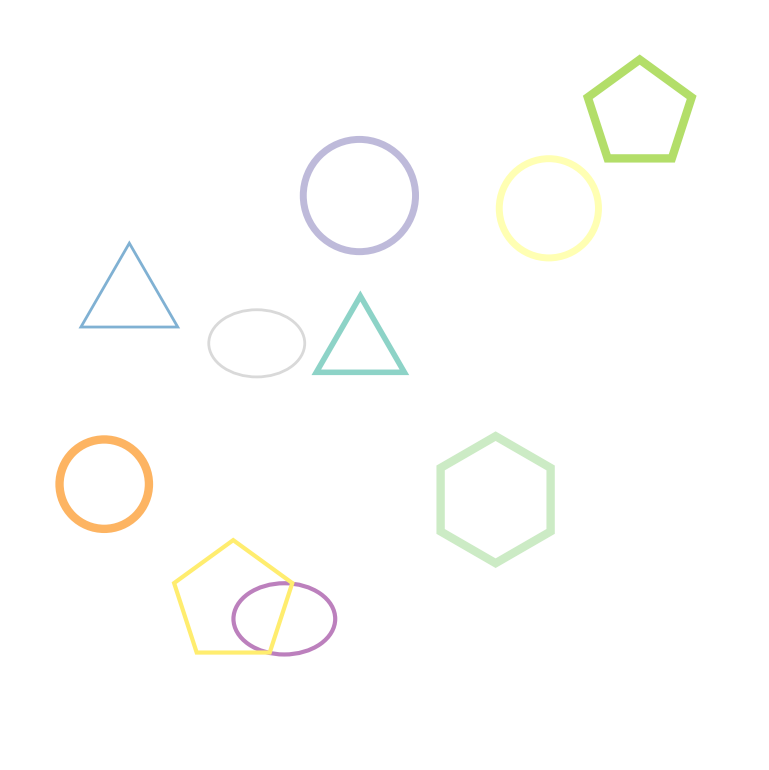[{"shape": "triangle", "thickness": 2, "radius": 0.33, "center": [0.468, 0.549]}, {"shape": "circle", "thickness": 2.5, "radius": 0.32, "center": [0.713, 0.729]}, {"shape": "circle", "thickness": 2.5, "radius": 0.36, "center": [0.467, 0.746]}, {"shape": "triangle", "thickness": 1, "radius": 0.36, "center": [0.168, 0.612]}, {"shape": "circle", "thickness": 3, "radius": 0.29, "center": [0.135, 0.371]}, {"shape": "pentagon", "thickness": 3, "radius": 0.35, "center": [0.831, 0.852]}, {"shape": "oval", "thickness": 1, "radius": 0.31, "center": [0.333, 0.554]}, {"shape": "oval", "thickness": 1.5, "radius": 0.33, "center": [0.369, 0.196]}, {"shape": "hexagon", "thickness": 3, "radius": 0.41, "center": [0.644, 0.351]}, {"shape": "pentagon", "thickness": 1.5, "radius": 0.4, "center": [0.303, 0.218]}]